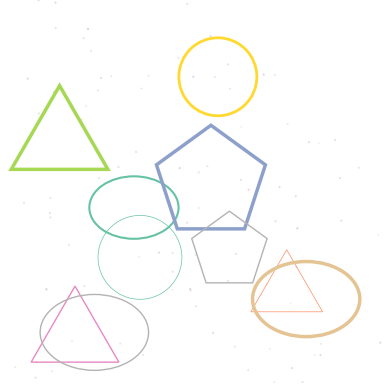[{"shape": "oval", "thickness": 1.5, "radius": 0.58, "center": [0.348, 0.461]}, {"shape": "circle", "thickness": 0.5, "radius": 0.54, "center": [0.364, 0.332]}, {"shape": "triangle", "thickness": 0.5, "radius": 0.54, "center": [0.745, 0.244]}, {"shape": "pentagon", "thickness": 2.5, "radius": 0.74, "center": [0.548, 0.526]}, {"shape": "triangle", "thickness": 1, "radius": 0.66, "center": [0.195, 0.125]}, {"shape": "triangle", "thickness": 2.5, "radius": 0.72, "center": [0.155, 0.633]}, {"shape": "circle", "thickness": 2, "radius": 0.51, "center": [0.566, 0.801]}, {"shape": "oval", "thickness": 2.5, "radius": 0.7, "center": [0.795, 0.223]}, {"shape": "pentagon", "thickness": 1, "radius": 0.51, "center": [0.596, 0.349]}, {"shape": "oval", "thickness": 1, "radius": 0.7, "center": [0.245, 0.137]}]